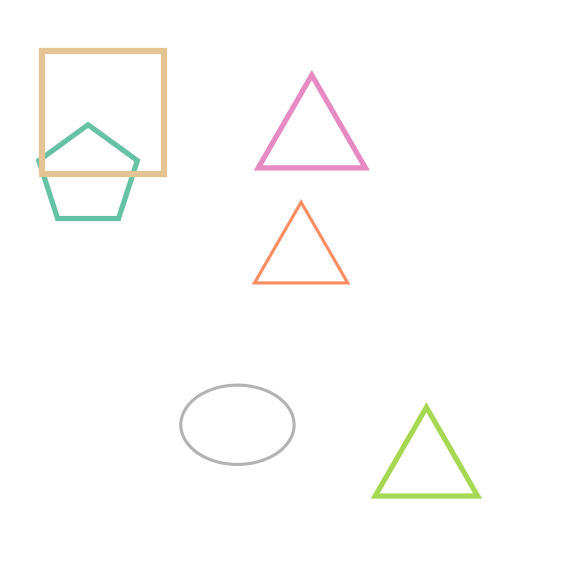[{"shape": "pentagon", "thickness": 2.5, "radius": 0.45, "center": [0.153, 0.693]}, {"shape": "triangle", "thickness": 1.5, "radius": 0.47, "center": [0.521, 0.556]}, {"shape": "triangle", "thickness": 2.5, "radius": 0.54, "center": [0.54, 0.762]}, {"shape": "triangle", "thickness": 2.5, "radius": 0.51, "center": [0.738, 0.191]}, {"shape": "square", "thickness": 3, "radius": 0.53, "center": [0.178, 0.804]}, {"shape": "oval", "thickness": 1.5, "radius": 0.49, "center": [0.411, 0.264]}]